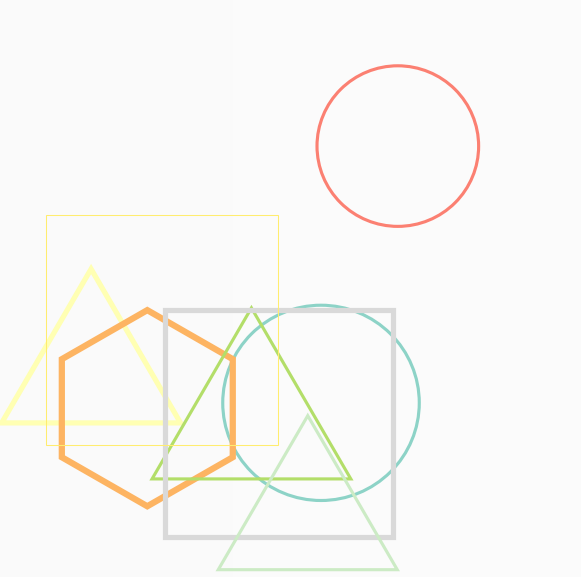[{"shape": "circle", "thickness": 1.5, "radius": 0.85, "center": [0.552, 0.302]}, {"shape": "triangle", "thickness": 2.5, "radius": 0.89, "center": [0.157, 0.356]}, {"shape": "circle", "thickness": 1.5, "radius": 0.7, "center": [0.684, 0.746]}, {"shape": "hexagon", "thickness": 3, "radius": 0.85, "center": [0.253, 0.292]}, {"shape": "triangle", "thickness": 1.5, "radius": 0.99, "center": [0.433, 0.269]}, {"shape": "square", "thickness": 2.5, "radius": 0.98, "center": [0.48, 0.266]}, {"shape": "triangle", "thickness": 1.5, "radius": 0.89, "center": [0.529, 0.102]}, {"shape": "square", "thickness": 0.5, "radius": 1.0, "center": [0.279, 0.427]}]